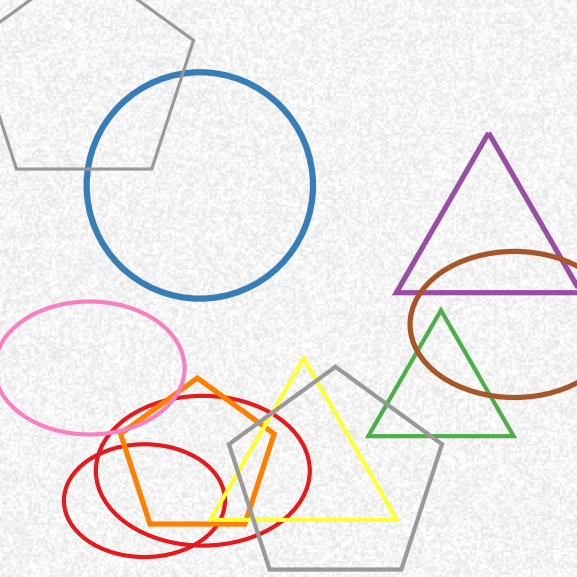[{"shape": "oval", "thickness": 2, "radius": 0.93, "center": [0.351, 0.184]}, {"shape": "oval", "thickness": 2, "radius": 0.7, "center": [0.25, 0.132]}, {"shape": "circle", "thickness": 3, "radius": 0.98, "center": [0.346, 0.678]}, {"shape": "triangle", "thickness": 2, "radius": 0.73, "center": [0.764, 0.317]}, {"shape": "triangle", "thickness": 2.5, "radius": 0.92, "center": [0.846, 0.585]}, {"shape": "pentagon", "thickness": 2.5, "radius": 0.7, "center": [0.342, 0.205]}, {"shape": "triangle", "thickness": 2, "radius": 0.93, "center": [0.526, 0.192]}, {"shape": "oval", "thickness": 2.5, "radius": 0.9, "center": [0.891, 0.437]}, {"shape": "oval", "thickness": 2, "radius": 0.82, "center": [0.155, 0.362]}, {"shape": "pentagon", "thickness": 1.5, "radius": 1.0, "center": [0.146, 0.868]}, {"shape": "pentagon", "thickness": 2, "radius": 0.97, "center": [0.581, 0.17]}]